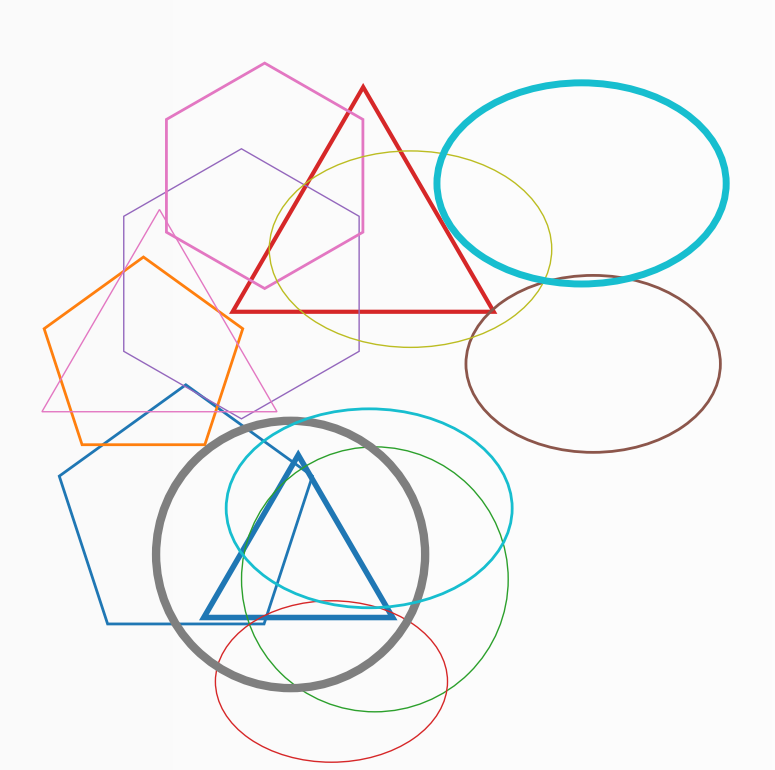[{"shape": "triangle", "thickness": 2, "radius": 0.7, "center": [0.385, 0.268]}, {"shape": "pentagon", "thickness": 1, "radius": 0.86, "center": [0.24, 0.329]}, {"shape": "pentagon", "thickness": 1, "radius": 0.67, "center": [0.185, 0.531]}, {"shape": "circle", "thickness": 0.5, "radius": 0.86, "center": [0.484, 0.248]}, {"shape": "triangle", "thickness": 1.5, "radius": 0.97, "center": [0.469, 0.692]}, {"shape": "oval", "thickness": 0.5, "radius": 0.75, "center": [0.428, 0.115]}, {"shape": "hexagon", "thickness": 0.5, "radius": 0.88, "center": [0.312, 0.631]}, {"shape": "oval", "thickness": 1, "radius": 0.82, "center": [0.765, 0.527]}, {"shape": "triangle", "thickness": 0.5, "radius": 0.88, "center": [0.206, 0.553]}, {"shape": "hexagon", "thickness": 1, "radius": 0.73, "center": [0.342, 0.772]}, {"shape": "circle", "thickness": 3, "radius": 0.87, "center": [0.375, 0.28]}, {"shape": "oval", "thickness": 0.5, "radius": 0.91, "center": [0.53, 0.676]}, {"shape": "oval", "thickness": 2.5, "radius": 0.93, "center": [0.75, 0.762]}, {"shape": "oval", "thickness": 1, "radius": 0.92, "center": [0.476, 0.34]}]